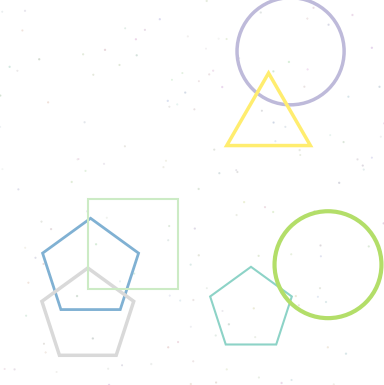[{"shape": "pentagon", "thickness": 1.5, "radius": 0.56, "center": [0.652, 0.195]}, {"shape": "circle", "thickness": 2.5, "radius": 0.7, "center": [0.755, 0.867]}, {"shape": "pentagon", "thickness": 2, "radius": 0.66, "center": [0.235, 0.302]}, {"shape": "circle", "thickness": 3, "radius": 0.69, "center": [0.852, 0.312]}, {"shape": "pentagon", "thickness": 2.5, "radius": 0.63, "center": [0.228, 0.179]}, {"shape": "square", "thickness": 1.5, "radius": 0.58, "center": [0.346, 0.367]}, {"shape": "triangle", "thickness": 2.5, "radius": 0.63, "center": [0.698, 0.685]}]